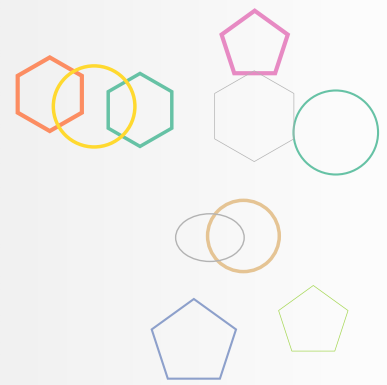[{"shape": "circle", "thickness": 1.5, "radius": 0.55, "center": [0.867, 0.656]}, {"shape": "hexagon", "thickness": 2.5, "radius": 0.47, "center": [0.361, 0.714]}, {"shape": "hexagon", "thickness": 3, "radius": 0.48, "center": [0.128, 0.755]}, {"shape": "pentagon", "thickness": 1.5, "radius": 0.57, "center": [0.5, 0.109]}, {"shape": "pentagon", "thickness": 3, "radius": 0.45, "center": [0.657, 0.882]}, {"shape": "pentagon", "thickness": 0.5, "radius": 0.47, "center": [0.809, 0.164]}, {"shape": "circle", "thickness": 2.5, "radius": 0.53, "center": [0.243, 0.724]}, {"shape": "circle", "thickness": 2.5, "radius": 0.46, "center": [0.628, 0.387]}, {"shape": "oval", "thickness": 1, "radius": 0.44, "center": [0.542, 0.383]}, {"shape": "hexagon", "thickness": 0.5, "radius": 0.59, "center": [0.656, 0.698]}]